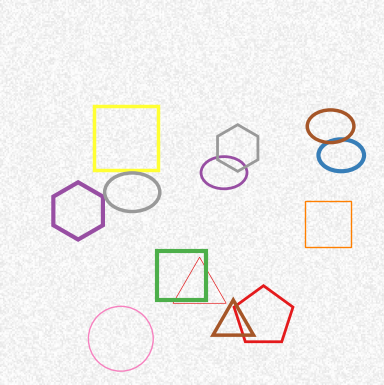[{"shape": "triangle", "thickness": 0.5, "radius": 0.4, "center": [0.518, 0.252]}, {"shape": "pentagon", "thickness": 2, "radius": 0.4, "center": [0.684, 0.177]}, {"shape": "oval", "thickness": 3, "radius": 0.3, "center": [0.886, 0.597]}, {"shape": "square", "thickness": 3, "radius": 0.32, "center": [0.471, 0.284]}, {"shape": "oval", "thickness": 2, "radius": 0.3, "center": [0.582, 0.551]}, {"shape": "hexagon", "thickness": 3, "radius": 0.37, "center": [0.203, 0.452]}, {"shape": "square", "thickness": 1, "radius": 0.3, "center": [0.852, 0.419]}, {"shape": "square", "thickness": 2.5, "radius": 0.41, "center": [0.328, 0.642]}, {"shape": "triangle", "thickness": 2.5, "radius": 0.3, "center": [0.606, 0.16]}, {"shape": "oval", "thickness": 2.5, "radius": 0.3, "center": [0.859, 0.672]}, {"shape": "circle", "thickness": 1, "radius": 0.42, "center": [0.314, 0.12]}, {"shape": "hexagon", "thickness": 2, "radius": 0.3, "center": [0.617, 0.616]}, {"shape": "oval", "thickness": 2.5, "radius": 0.36, "center": [0.343, 0.501]}]